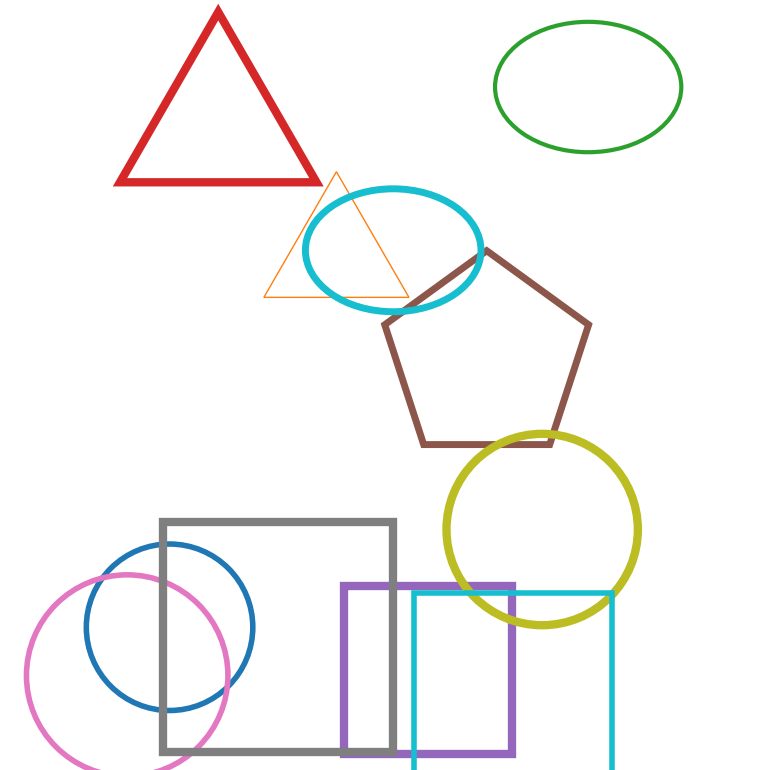[{"shape": "circle", "thickness": 2, "radius": 0.54, "center": [0.22, 0.185]}, {"shape": "triangle", "thickness": 0.5, "radius": 0.54, "center": [0.437, 0.668]}, {"shape": "oval", "thickness": 1.5, "radius": 0.6, "center": [0.764, 0.887]}, {"shape": "triangle", "thickness": 3, "radius": 0.74, "center": [0.283, 0.837]}, {"shape": "square", "thickness": 3, "radius": 0.55, "center": [0.555, 0.13]}, {"shape": "pentagon", "thickness": 2.5, "radius": 0.7, "center": [0.632, 0.535]}, {"shape": "circle", "thickness": 2, "radius": 0.65, "center": [0.165, 0.123]}, {"shape": "square", "thickness": 3, "radius": 0.75, "center": [0.361, 0.173]}, {"shape": "circle", "thickness": 3, "radius": 0.62, "center": [0.704, 0.312]}, {"shape": "square", "thickness": 2, "radius": 0.64, "center": [0.666, 0.102]}, {"shape": "oval", "thickness": 2.5, "radius": 0.57, "center": [0.511, 0.675]}]